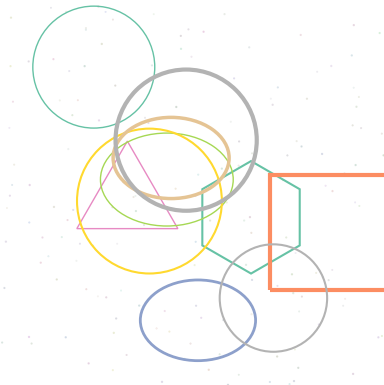[{"shape": "circle", "thickness": 1, "radius": 0.79, "center": [0.244, 0.826]}, {"shape": "hexagon", "thickness": 1.5, "radius": 0.73, "center": [0.652, 0.436]}, {"shape": "square", "thickness": 3, "radius": 0.75, "center": [0.851, 0.396]}, {"shape": "oval", "thickness": 2, "radius": 0.75, "center": [0.514, 0.168]}, {"shape": "triangle", "thickness": 1, "radius": 0.76, "center": [0.331, 0.482]}, {"shape": "oval", "thickness": 1, "radius": 0.86, "center": [0.433, 0.534]}, {"shape": "circle", "thickness": 1.5, "radius": 0.94, "center": [0.388, 0.478]}, {"shape": "oval", "thickness": 2.5, "radius": 0.75, "center": [0.444, 0.59]}, {"shape": "circle", "thickness": 3, "radius": 0.92, "center": [0.483, 0.636]}, {"shape": "circle", "thickness": 1.5, "radius": 0.7, "center": [0.71, 0.226]}]